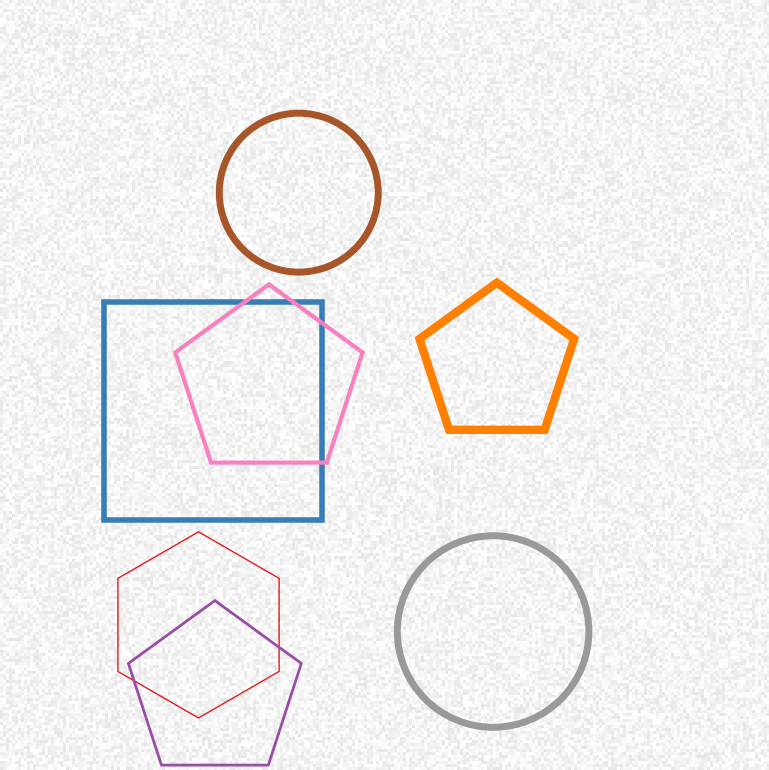[{"shape": "hexagon", "thickness": 0.5, "radius": 0.6, "center": [0.258, 0.188]}, {"shape": "square", "thickness": 2, "radius": 0.71, "center": [0.277, 0.466]}, {"shape": "pentagon", "thickness": 1, "radius": 0.59, "center": [0.279, 0.102]}, {"shape": "pentagon", "thickness": 3, "radius": 0.53, "center": [0.645, 0.527]}, {"shape": "circle", "thickness": 2.5, "radius": 0.52, "center": [0.388, 0.75]}, {"shape": "pentagon", "thickness": 1.5, "radius": 0.64, "center": [0.349, 0.503]}, {"shape": "circle", "thickness": 2.5, "radius": 0.62, "center": [0.64, 0.18]}]